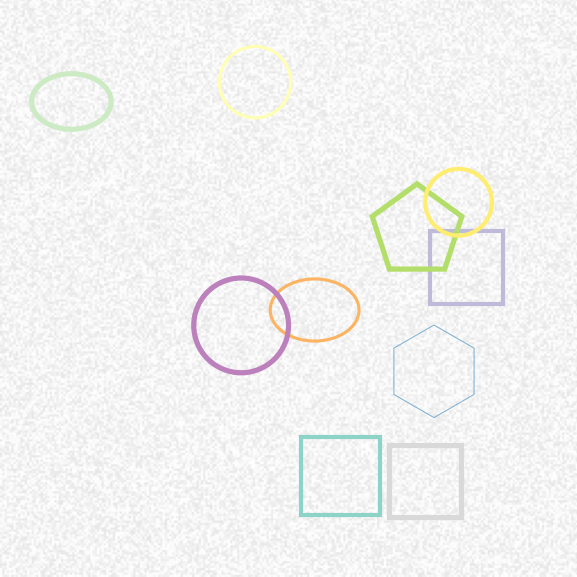[{"shape": "square", "thickness": 2, "radius": 0.34, "center": [0.589, 0.175]}, {"shape": "circle", "thickness": 1.5, "radius": 0.31, "center": [0.442, 0.857]}, {"shape": "square", "thickness": 2, "radius": 0.32, "center": [0.807, 0.535]}, {"shape": "hexagon", "thickness": 0.5, "radius": 0.4, "center": [0.751, 0.356]}, {"shape": "oval", "thickness": 1.5, "radius": 0.38, "center": [0.545, 0.462]}, {"shape": "pentagon", "thickness": 2.5, "radius": 0.41, "center": [0.722, 0.599]}, {"shape": "square", "thickness": 2.5, "radius": 0.31, "center": [0.736, 0.167]}, {"shape": "circle", "thickness": 2.5, "radius": 0.41, "center": [0.418, 0.436]}, {"shape": "oval", "thickness": 2.5, "radius": 0.34, "center": [0.124, 0.823]}, {"shape": "circle", "thickness": 2, "radius": 0.29, "center": [0.794, 0.649]}]